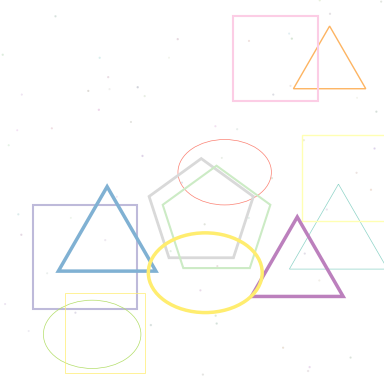[{"shape": "triangle", "thickness": 0.5, "radius": 0.74, "center": [0.879, 0.375]}, {"shape": "square", "thickness": 1, "radius": 0.56, "center": [0.896, 0.537]}, {"shape": "square", "thickness": 1.5, "radius": 0.68, "center": [0.22, 0.333]}, {"shape": "oval", "thickness": 0.5, "radius": 0.61, "center": [0.584, 0.553]}, {"shape": "triangle", "thickness": 2.5, "radius": 0.73, "center": [0.278, 0.369]}, {"shape": "triangle", "thickness": 1, "radius": 0.54, "center": [0.856, 0.824]}, {"shape": "oval", "thickness": 0.5, "radius": 0.63, "center": [0.239, 0.132]}, {"shape": "square", "thickness": 1.5, "radius": 0.55, "center": [0.716, 0.848]}, {"shape": "pentagon", "thickness": 2, "radius": 0.71, "center": [0.523, 0.446]}, {"shape": "triangle", "thickness": 2.5, "radius": 0.69, "center": [0.772, 0.299]}, {"shape": "pentagon", "thickness": 1.5, "radius": 0.73, "center": [0.562, 0.423]}, {"shape": "square", "thickness": 0.5, "radius": 0.52, "center": [0.273, 0.135]}, {"shape": "oval", "thickness": 2.5, "radius": 0.74, "center": [0.533, 0.292]}]